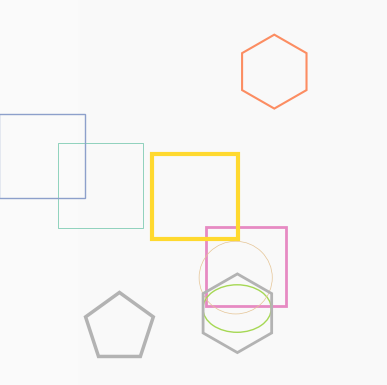[{"shape": "square", "thickness": 0.5, "radius": 0.55, "center": [0.258, 0.518]}, {"shape": "hexagon", "thickness": 1.5, "radius": 0.48, "center": [0.708, 0.814]}, {"shape": "square", "thickness": 1, "radius": 0.55, "center": [0.108, 0.595]}, {"shape": "square", "thickness": 2, "radius": 0.52, "center": [0.635, 0.307]}, {"shape": "oval", "thickness": 1, "radius": 0.44, "center": [0.612, 0.199]}, {"shape": "square", "thickness": 3, "radius": 0.55, "center": [0.503, 0.489]}, {"shape": "circle", "thickness": 0.5, "radius": 0.47, "center": [0.608, 0.279]}, {"shape": "hexagon", "thickness": 2, "radius": 0.51, "center": [0.613, 0.186]}, {"shape": "pentagon", "thickness": 2.5, "radius": 0.46, "center": [0.308, 0.148]}]